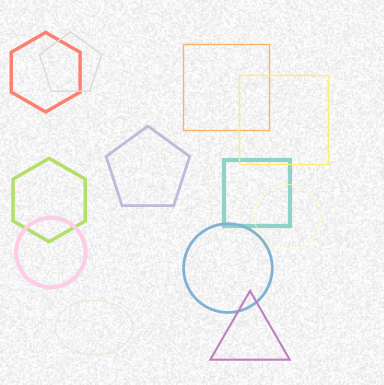[{"shape": "square", "thickness": 3, "radius": 0.43, "center": [0.668, 0.499]}, {"shape": "circle", "thickness": 0.5, "radius": 0.43, "center": [0.747, 0.435]}, {"shape": "pentagon", "thickness": 2, "radius": 0.57, "center": [0.384, 0.558]}, {"shape": "hexagon", "thickness": 2.5, "radius": 0.52, "center": [0.119, 0.813]}, {"shape": "circle", "thickness": 2, "radius": 0.58, "center": [0.592, 0.304]}, {"shape": "square", "thickness": 1, "radius": 0.56, "center": [0.588, 0.775]}, {"shape": "hexagon", "thickness": 2.5, "radius": 0.54, "center": [0.128, 0.48]}, {"shape": "circle", "thickness": 3, "radius": 0.45, "center": [0.132, 0.344]}, {"shape": "pentagon", "thickness": 1, "radius": 0.43, "center": [0.183, 0.832]}, {"shape": "triangle", "thickness": 1.5, "radius": 0.6, "center": [0.649, 0.125]}, {"shape": "oval", "thickness": 0.5, "radius": 0.5, "center": [0.244, 0.149]}, {"shape": "square", "thickness": 1, "radius": 0.58, "center": [0.736, 0.689]}]